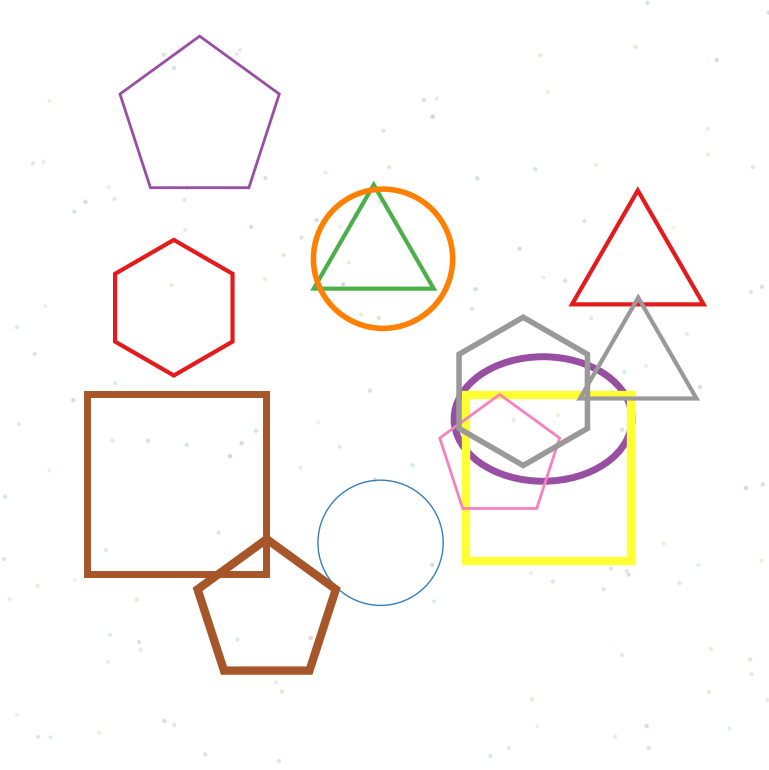[{"shape": "hexagon", "thickness": 1.5, "radius": 0.44, "center": [0.226, 0.6]}, {"shape": "triangle", "thickness": 1.5, "radius": 0.49, "center": [0.828, 0.654]}, {"shape": "circle", "thickness": 0.5, "radius": 0.41, "center": [0.494, 0.295]}, {"shape": "triangle", "thickness": 1.5, "radius": 0.45, "center": [0.485, 0.67]}, {"shape": "oval", "thickness": 2.5, "radius": 0.58, "center": [0.705, 0.456]}, {"shape": "pentagon", "thickness": 1, "radius": 0.54, "center": [0.259, 0.844]}, {"shape": "circle", "thickness": 2, "radius": 0.45, "center": [0.497, 0.664]}, {"shape": "square", "thickness": 3, "radius": 0.54, "center": [0.713, 0.379]}, {"shape": "pentagon", "thickness": 3, "radius": 0.47, "center": [0.346, 0.205]}, {"shape": "square", "thickness": 2.5, "radius": 0.58, "center": [0.229, 0.371]}, {"shape": "pentagon", "thickness": 1, "radius": 0.41, "center": [0.649, 0.406]}, {"shape": "triangle", "thickness": 1.5, "radius": 0.44, "center": [0.829, 0.526]}, {"shape": "hexagon", "thickness": 2, "radius": 0.48, "center": [0.68, 0.492]}]